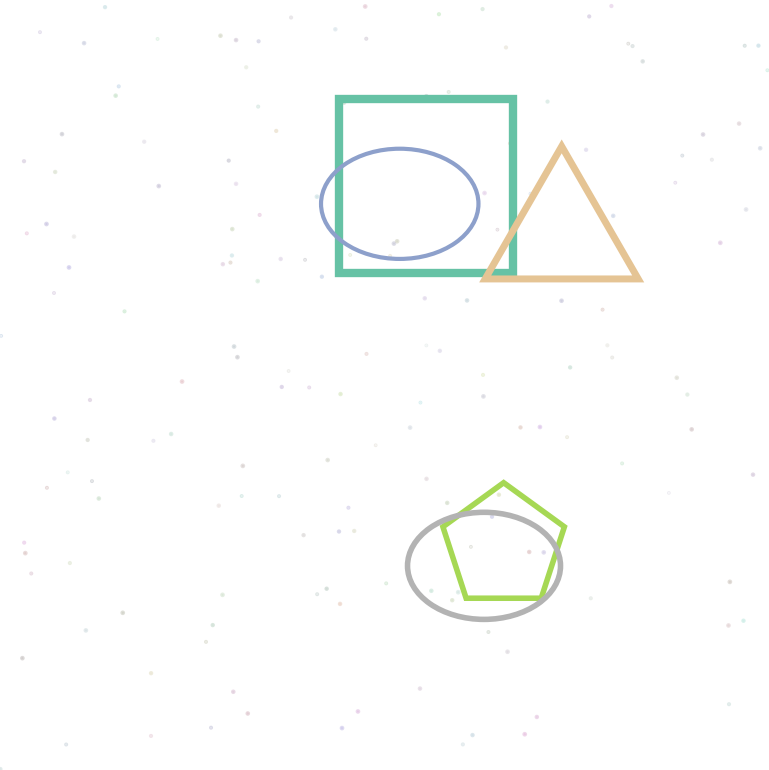[{"shape": "square", "thickness": 3, "radius": 0.56, "center": [0.553, 0.759]}, {"shape": "oval", "thickness": 1.5, "radius": 0.51, "center": [0.519, 0.735]}, {"shape": "pentagon", "thickness": 2, "radius": 0.41, "center": [0.654, 0.29]}, {"shape": "triangle", "thickness": 2.5, "radius": 0.57, "center": [0.729, 0.695]}, {"shape": "oval", "thickness": 2, "radius": 0.5, "center": [0.629, 0.265]}]